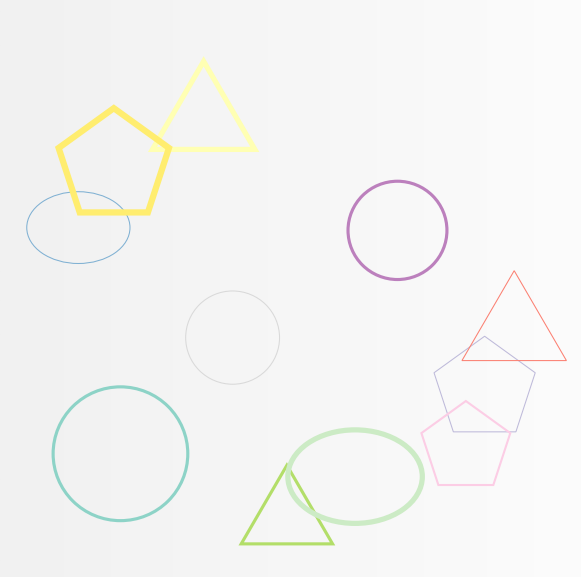[{"shape": "circle", "thickness": 1.5, "radius": 0.58, "center": [0.207, 0.213]}, {"shape": "triangle", "thickness": 2.5, "radius": 0.51, "center": [0.35, 0.791]}, {"shape": "pentagon", "thickness": 0.5, "radius": 0.46, "center": [0.834, 0.325]}, {"shape": "triangle", "thickness": 0.5, "radius": 0.52, "center": [0.885, 0.427]}, {"shape": "oval", "thickness": 0.5, "radius": 0.44, "center": [0.135, 0.605]}, {"shape": "triangle", "thickness": 1.5, "radius": 0.45, "center": [0.494, 0.103]}, {"shape": "pentagon", "thickness": 1, "radius": 0.4, "center": [0.801, 0.224]}, {"shape": "circle", "thickness": 0.5, "radius": 0.4, "center": [0.4, 0.415]}, {"shape": "circle", "thickness": 1.5, "radius": 0.43, "center": [0.684, 0.6]}, {"shape": "oval", "thickness": 2.5, "radius": 0.58, "center": [0.611, 0.174]}, {"shape": "pentagon", "thickness": 3, "radius": 0.5, "center": [0.196, 0.712]}]